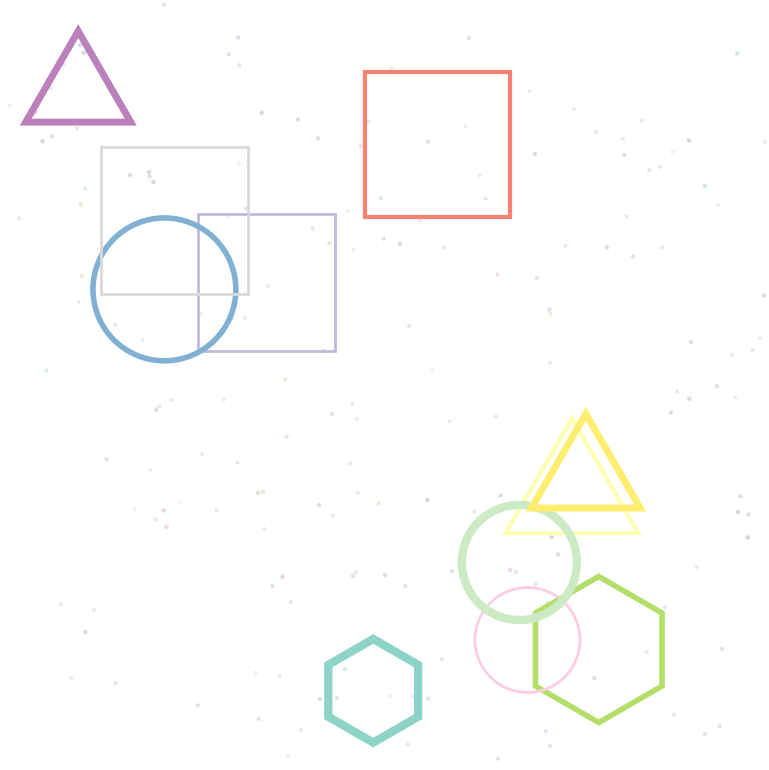[{"shape": "hexagon", "thickness": 3, "radius": 0.34, "center": [0.485, 0.103]}, {"shape": "triangle", "thickness": 1.5, "radius": 0.5, "center": [0.743, 0.357]}, {"shape": "square", "thickness": 1, "radius": 0.45, "center": [0.346, 0.633]}, {"shape": "square", "thickness": 1.5, "radius": 0.47, "center": [0.568, 0.812]}, {"shape": "circle", "thickness": 2, "radius": 0.46, "center": [0.214, 0.624]}, {"shape": "hexagon", "thickness": 2, "radius": 0.47, "center": [0.778, 0.156]}, {"shape": "circle", "thickness": 1, "radius": 0.34, "center": [0.685, 0.169]}, {"shape": "square", "thickness": 1, "radius": 0.48, "center": [0.227, 0.714]}, {"shape": "triangle", "thickness": 2.5, "radius": 0.39, "center": [0.102, 0.881]}, {"shape": "circle", "thickness": 3, "radius": 0.37, "center": [0.675, 0.27]}, {"shape": "triangle", "thickness": 2.5, "radius": 0.41, "center": [0.761, 0.381]}]